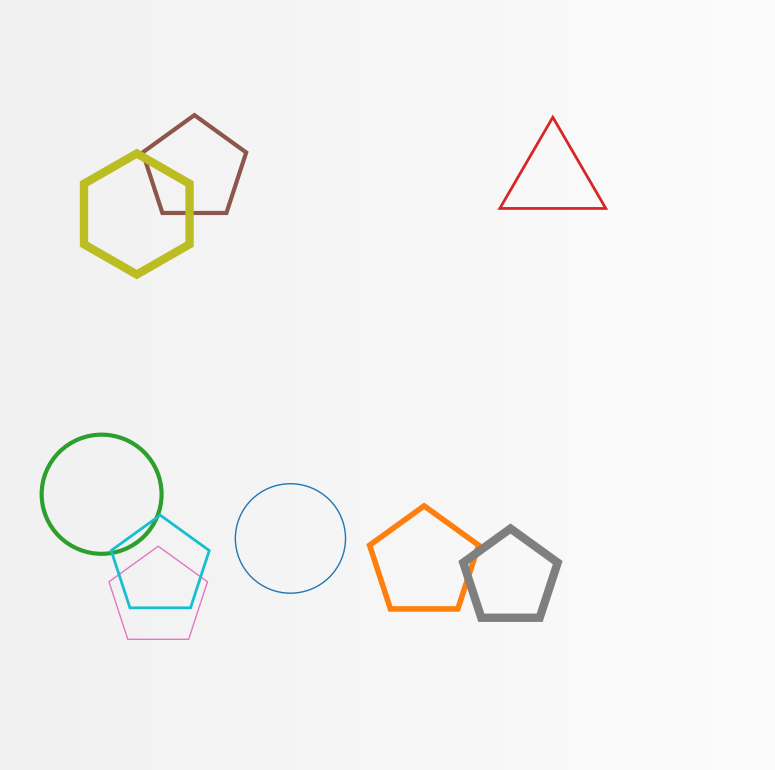[{"shape": "circle", "thickness": 0.5, "radius": 0.36, "center": [0.375, 0.301]}, {"shape": "pentagon", "thickness": 2, "radius": 0.37, "center": [0.547, 0.269]}, {"shape": "circle", "thickness": 1.5, "radius": 0.39, "center": [0.131, 0.358]}, {"shape": "triangle", "thickness": 1, "radius": 0.39, "center": [0.713, 0.769]}, {"shape": "pentagon", "thickness": 1.5, "radius": 0.35, "center": [0.251, 0.78]}, {"shape": "pentagon", "thickness": 0.5, "radius": 0.33, "center": [0.204, 0.224]}, {"shape": "pentagon", "thickness": 3, "radius": 0.32, "center": [0.659, 0.25]}, {"shape": "hexagon", "thickness": 3, "radius": 0.39, "center": [0.176, 0.722]}, {"shape": "pentagon", "thickness": 1, "radius": 0.33, "center": [0.207, 0.264]}]